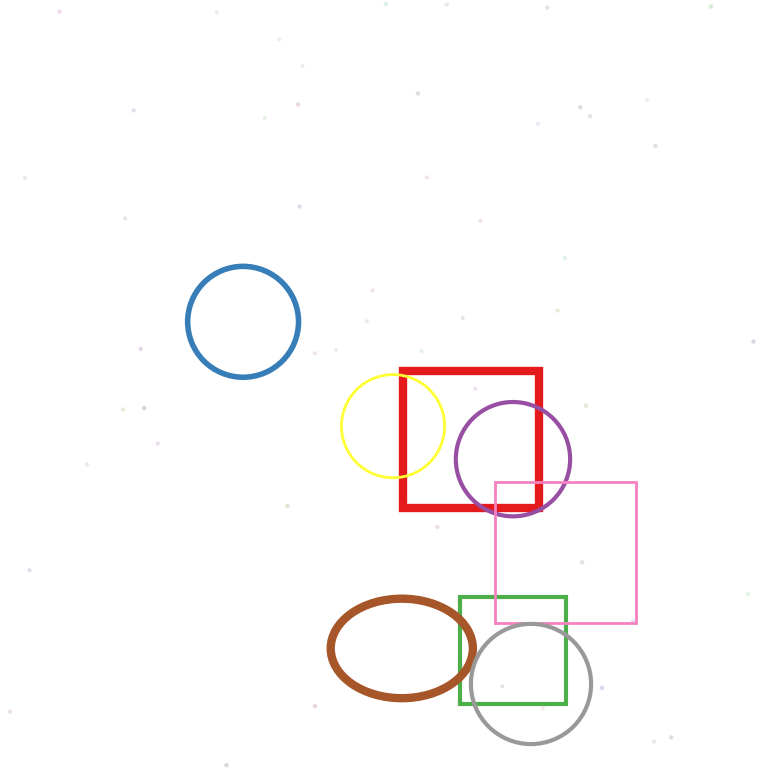[{"shape": "square", "thickness": 3, "radius": 0.44, "center": [0.612, 0.429]}, {"shape": "circle", "thickness": 2, "radius": 0.36, "center": [0.316, 0.582]}, {"shape": "square", "thickness": 1.5, "radius": 0.35, "center": [0.666, 0.155]}, {"shape": "circle", "thickness": 1.5, "radius": 0.37, "center": [0.666, 0.404]}, {"shape": "circle", "thickness": 1, "radius": 0.33, "center": [0.51, 0.447]}, {"shape": "oval", "thickness": 3, "radius": 0.46, "center": [0.522, 0.158]}, {"shape": "square", "thickness": 1, "radius": 0.46, "center": [0.734, 0.282]}, {"shape": "circle", "thickness": 1.5, "radius": 0.39, "center": [0.69, 0.112]}]